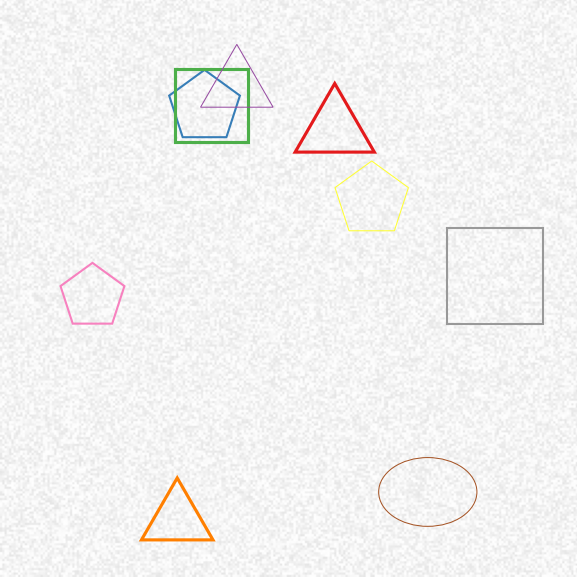[{"shape": "triangle", "thickness": 1.5, "radius": 0.4, "center": [0.58, 0.775]}, {"shape": "pentagon", "thickness": 1, "radius": 0.32, "center": [0.354, 0.814]}, {"shape": "square", "thickness": 1.5, "radius": 0.32, "center": [0.366, 0.817]}, {"shape": "triangle", "thickness": 0.5, "radius": 0.36, "center": [0.41, 0.85]}, {"shape": "triangle", "thickness": 1.5, "radius": 0.36, "center": [0.307, 0.1]}, {"shape": "pentagon", "thickness": 0.5, "radius": 0.33, "center": [0.644, 0.654]}, {"shape": "oval", "thickness": 0.5, "radius": 0.43, "center": [0.741, 0.147]}, {"shape": "pentagon", "thickness": 1, "radius": 0.29, "center": [0.16, 0.486]}, {"shape": "square", "thickness": 1, "radius": 0.41, "center": [0.857, 0.521]}]